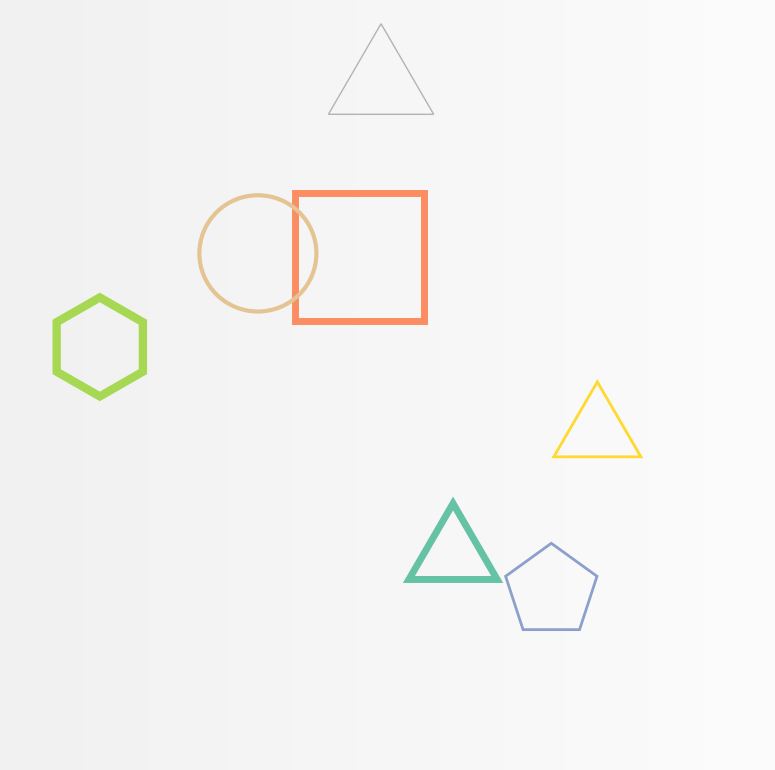[{"shape": "triangle", "thickness": 2.5, "radius": 0.33, "center": [0.585, 0.28]}, {"shape": "square", "thickness": 2.5, "radius": 0.42, "center": [0.464, 0.666]}, {"shape": "pentagon", "thickness": 1, "radius": 0.31, "center": [0.711, 0.232]}, {"shape": "hexagon", "thickness": 3, "radius": 0.32, "center": [0.129, 0.549]}, {"shape": "triangle", "thickness": 1, "radius": 0.32, "center": [0.771, 0.439]}, {"shape": "circle", "thickness": 1.5, "radius": 0.38, "center": [0.333, 0.671]}, {"shape": "triangle", "thickness": 0.5, "radius": 0.39, "center": [0.492, 0.891]}]